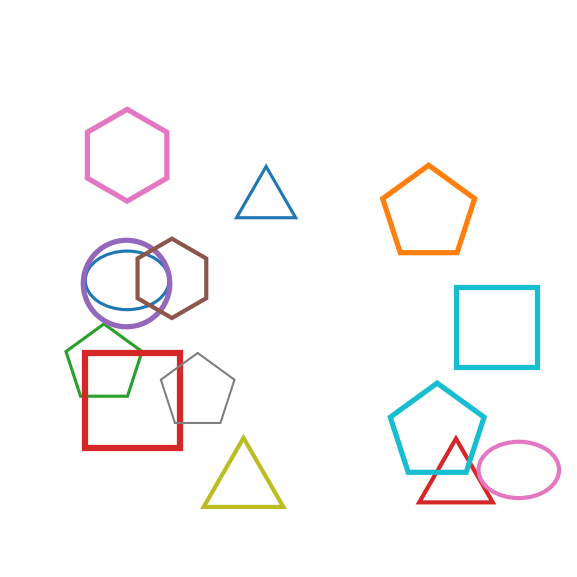[{"shape": "triangle", "thickness": 1.5, "radius": 0.3, "center": [0.461, 0.652]}, {"shape": "oval", "thickness": 1.5, "radius": 0.36, "center": [0.22, 0.514]}, {"shape": "pentagon", "thickness": 2.5, "radius": 0.42, "center": [0.742, 0.629]}, {"shape": "pentagon", "thickness": 1.5, "radius": 0.35, "center": [0.18, 0.369]}, {"shape": "triangle", "thickness": 2, "radius": 0.37, "center": [0.79, 0.166]}, {"shape": "square", "thickness": 3, "radius": 0.41, "center": [0.23, 0.305]}, {"shape": "circle", "thickness": 2.5, "radius": 0.37, "center": [0.219, 0.508]}, {"shape": "hexagon", "thickness": 2, "radius": 0.34, "center": [0.298, 0.517]}, {"shape": "oval", "thickness": 2, "radius": 0.35, "center": [0.898, 0.185]}, {"shape": "hexagon", "thickness": 2.5, "radius": 0.4, "center": [0.22, 0.73]}, {"shape": "pentagon", "thickness": 1, "radius": 0.34, "center": [0.342, 0.321]}, {"shape": "triangle", "thickness": 2, "radius": 0.4, "center": [0.422, 0.161]}, {"shape": "square", "thickness": 2.5, "radius": 0.35, "center": [0.86, 0.432]}, {"shape": "pentagon", "thickness": 2.5, "radius": 0.43, "center": [0.757, 0.25]}]